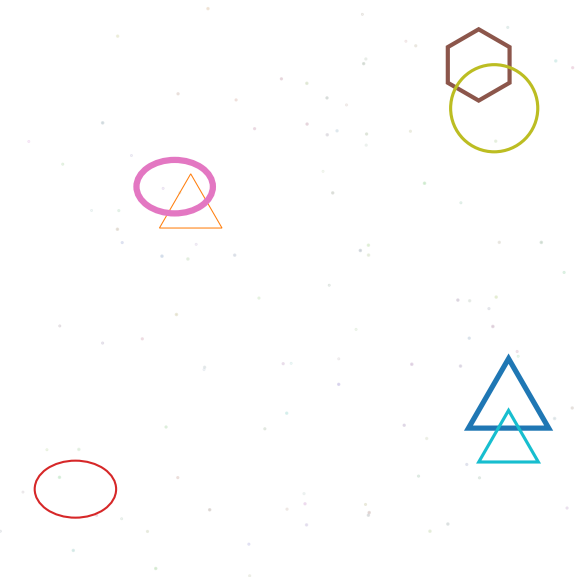[{"shape": "triangle", "thickness": 2.5, "radius": 0.4, "center": [0.881, 0.298]}, {"shape": "triangle", "thickness": 0.5, "radius": 0.31, "center": [0.33, 0.636]}, {"shape": "oval", "thickness": 1, "radius": 0.35, "center": [0.131, 0.152]}, {"shape": "hexagon", "thickness": 2, "radius": 0.31, "center": [0.829, 0.887]}, {"shape": "oval", "thickness": 3, "radius": 0.33, "center": [0.302, 0.676]}, {"shape": "circle", "thickness": 1.5, "radius": 0.38, "center": [0.856, 0.812]}, {"shape": "triangle", "thickness": 1.5, "radius": 0.3, "center": [0.881, 0.229]}]